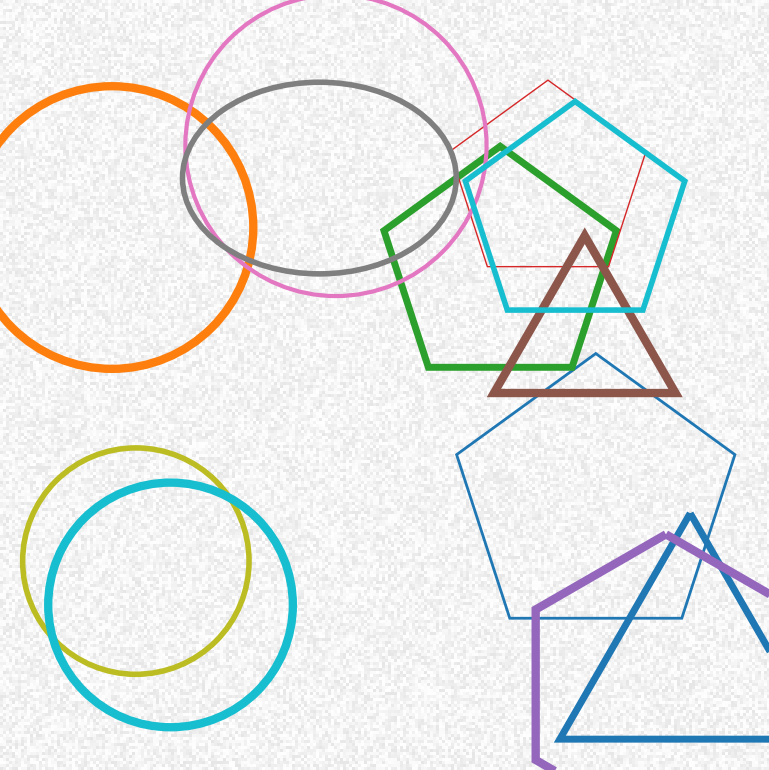[{"shape": "triangle", "thickness": 2.5, "radius": 0.98, "center": [0.896, 0.138]}, {"shape": "pentagon", "thickness": 1, "radius": 0.95, "center": [0.774, 0.351]}, {"shape": "circle", "thickness": 3, "radius": 0.92, "center": [0.145, 0.705]}, {"shape": "pentagon", "thickness": 2.5, "radius": 0.79, "center": [0.65, 0.651]}, {"shape": "pentagon", "thickness": 0.5, "radius": 0.67, "center": [0.712, 0.762]}, {"shape": "hexagon", "thickness": 3, "radius": 0.98, "center": [0.865, 0.111]}, {"shape": "triangle", "thickness": 3, "radius": 0.68, "center": [0.759, 0.558]}, {"shape": "circle", "thickness": 1.5, "radius": 0.98, "center": [0.436, 0.811]}, {"shape": "oval", "thickness": 2, "radius": 0.89, "center": [0.415, 0.769]}, {"shape": "circle", "thickness": 2, "radius": 0.74, "center": [0.176, 0.271]}, {"shape": "circle", "thickness": 3, "radius": 0.79, "center": [0.221, 0.214]}, {"shape": "pentagon", "thickness": 2, "radius": 0.75, "center": [0.747, 0.719]}]